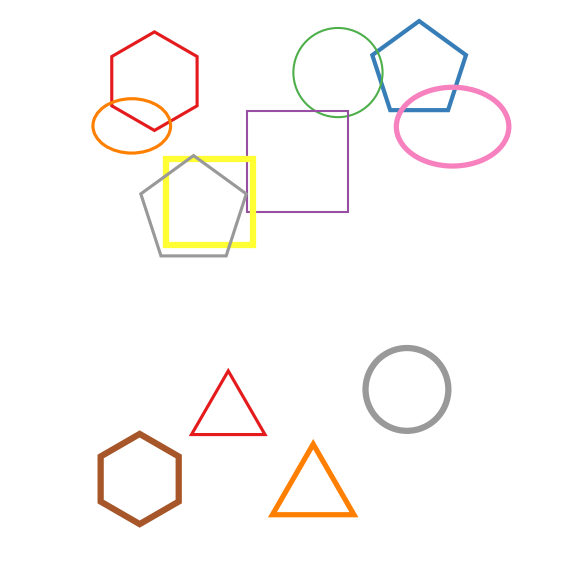[{"shape": "hexagon", "thickness": 1.5, "radius": 0.43, "center": [0.267, 0.859]}, {"shape": "triangle", "thickness": 1.5, "radius": 0.37, "center": [0.395, 0.283]}, {"shape": "pentagon", "thickness": 2, "radius": 0.43, "center": [0.726, 0.877]}, {"shape": "circle", "thickness": 1, "radius": 0.39, "center": [0.585, 0.873]}, {"shape": "square", "thickness": 1, "radius": 0.44, "center": [0.515, 0.72]}, {"shape": "triangle", "thickness": 2.5, "radius": 0.41, "center": [0.542, 0.149]}, {"shape": "oval", "thickness": 1.5, "radius": 0.34, "center": [0.228, 0.781]}, {"shape": "square", "thickness": 3, "radius": 0.38, "center": [0.363, 0.65]}, {"shape": "hexagon", "thickness": 3, "radius": 0.39, "center": [0.242, 0.17]}, {"shape": "oval", "thickness": 2.5, "radius": 0.49, "center": [0.784, 0.78]}, {"shape": "circle", "thickness": 3, "radius": 0.36, "center": [0.705, 0.325]}, {"shape": "pentagon", "thickness": 1.5, "radius": 0.48, "center": [0.335, 0.634]}]